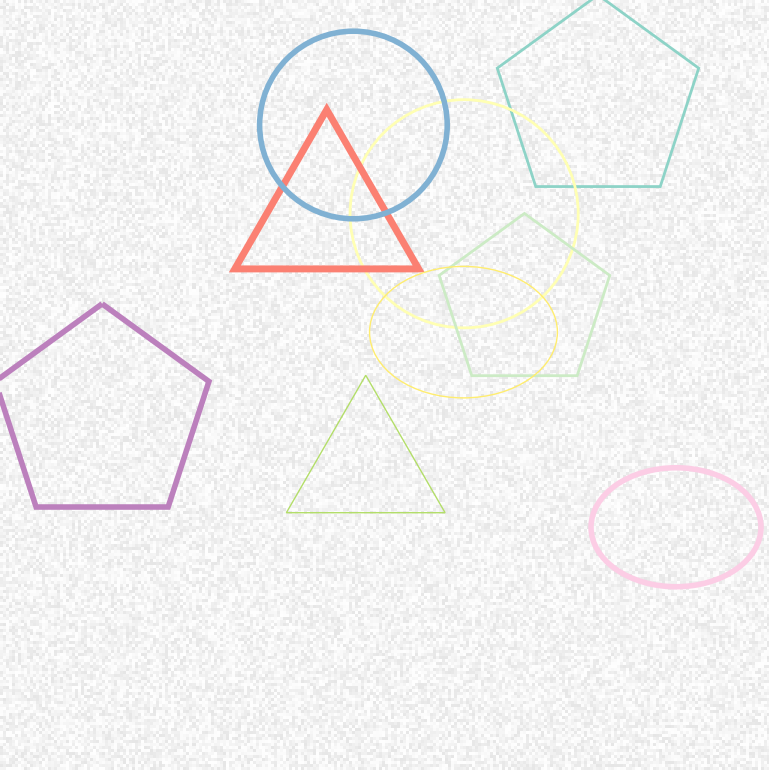[{"shape": "pentagon", "thickness": 1, "radius": 0.69, "center": [0.777, 0.869]}, {"shape": "circle", "thickness": 1, "radius": 0.74, "center": [0.603, 0.722]}, {"shape": "triangle", "thickness": 2.5, "radius": 0.69, "center": [0.424, 0.72]}, {"shape": "circle", "thickness": 2, "radius": 0.61, "center": [0.459, 0.838]}, {"shape": "triangle", "thickness": 0.5, "radius": 0.59, "center": [0.475, 0.394]}, {"shape": "oval", "thickness": 2, "radius": 0.55, "center": [0.878, 0.315]}, {"shape": "pentagon", "thickness": 2, "radius": 0.73, "center": [0.133, 0.46]}, {"shape": "pentagon", "thickness": 1, "radius": 0.58, "center": [0.681, 0.606]}, {"shape": "oval", "thickness": 0.5, "radius": 0.61, "center": [0.602, 0.569]}]